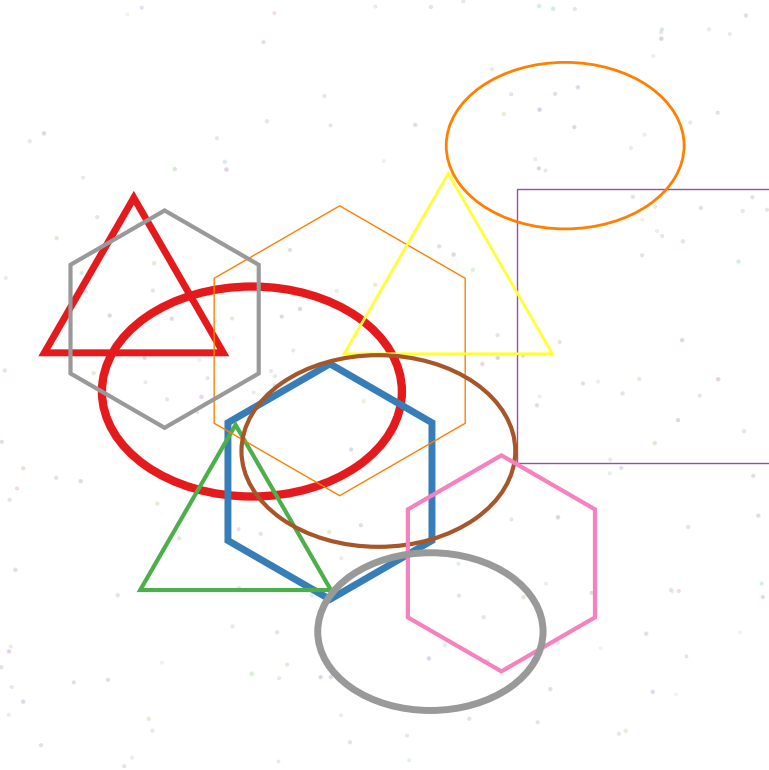[{"shape": "triangle", "thickness": 2.5, "radius": 0.67, "center": [0.174, 0.609]}, {"shape": "oval", "thickness": 3, "radius": 0.97, "center": [0.327, 0.492]}, {"shape": "hexagon", "thickness": 2.5, "radius": 0.76, "center": [0.428, 0.375]}, {"shape": "triangle", "thickness": 1.5, "radius": 0.72, "center": [0.306, 0.305]}, {"shape": "square", "thickness": 0.5, "radius": 0.89, "center": [0.849, 0.576]}, {"shape": "oval", "thickness": 1, "radius": 0.77, "center": [0.734, 0.811]}, {"shape": "hexagon", "thickness": 0.5, "radius": 0.94, "center": [0.441, 0.544]}, {"shape": "triangle", "thickness": 1, "radius": 0.78, "center": [0.582, 0.619]}, {"shape": "oval", "thickness": 1.5, "radius": 0.89, "center": [0.491, 0.414]}, {"shape": "hexagon", "thickness": 1.5, "radius": 0.7, "center": [0.651, 0.268]}, {"shape": "hexagon", "thickness": 1.5, "radius": 0.71, "center": [0.214, 0.586]}, {"shape": "oval", "thickness": 2.5, "radius": 0.73, "center": [0.559, 0.18]}]